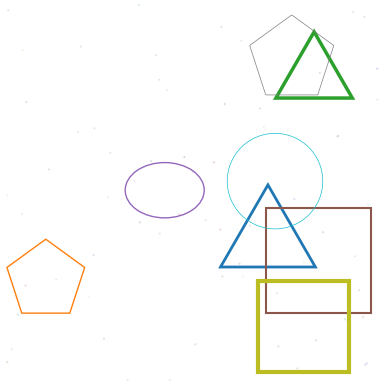[{"shape": "triangle", "thickness": 2, "radius": 0.71, "center": [0.696, 0.378]}, {"shape": "pentagon", "thickness": 1, "radius": 0.53, "center": [0.119, 0.273]}, {"shape": "triangle", "thickness": 2.5, "radius": 0.57, "center": [0.816, 0.803]}, {"shape": "oval", "thickness": 1, "radius": 0.51, "center": [0.428, 0.506]}, {"shape": "square", "thickness": 1.5, "radius": 0.68, "center": [0.828, 0.323]}, {"shape": "pentagon", "thickness": 0.5, "radius": 0.57, "center": [0.758, 0.846]}, {"shape": "square", "thickness": 3, "radius": 0.59, "center": [0.787, 0.152]}, {"shape": "circle", "thickness": 0.5, "radius": 0.62, "center": [0.714, 0.53]}]